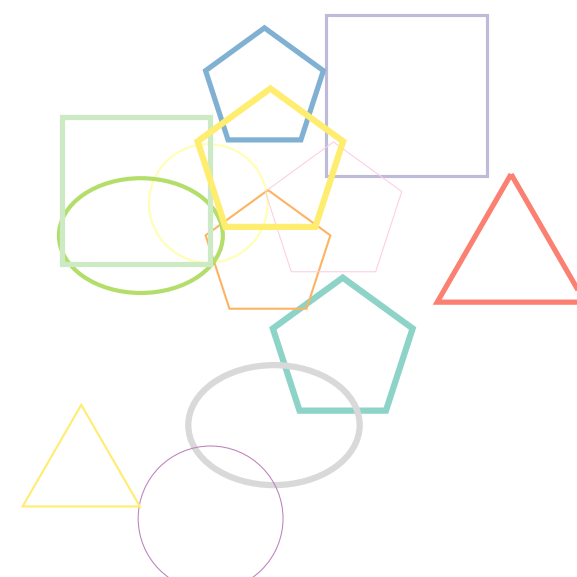[{"shape": "pentagon", "thickness": 3, "radius": 0.64, "center": [0.593, 0.391]}, {"shape": "circle", "thickness": 1, "radius": 0.51, "center": [0.361, 0.647]}, {"shape": "square", "thickness": 1.5, "radius": 0.7, "center": [0.705, 0.833]}, {"shape": "triangle", "thickness": 2.5, "radius": 0.74, "center": [0.885, 0.55]}, {"shape": "pentagon", "thickness": 2.5, "radius": 0.54, "center": [0.458, 0.844]}, {"shape": "pentagon", "thickness": 1, "radius": 0.57, "center": [0.464, 0.556]}, {"shape": "oval", "thickness": 2, "radius": 0.71, "center": [0.244, 0.591]}, {"shape": "pentagon", "thickness": 0.5, "radius": 0.62, "center": [0.577, 0.629]}, {"shape": "oval", "thickness": 3, "radius": 0.74, "center": [0.474, 0.263]}, {"shape": "circle", "thickness": 0.5, "radius": 0.63, "center": [0.365, 0.101]}, {"shape": "square", "thickness": 2.5, "radius": 0.64, "center": [0.235, 0.67]}, {"shape": "pentagon", "thickness": 3, "radius": 0.66, "center": [0.468, 0.713]}, {"shape": "triangle", "thickness": 1, "radius": 0.59, "center": [0.141, 0.181]}]